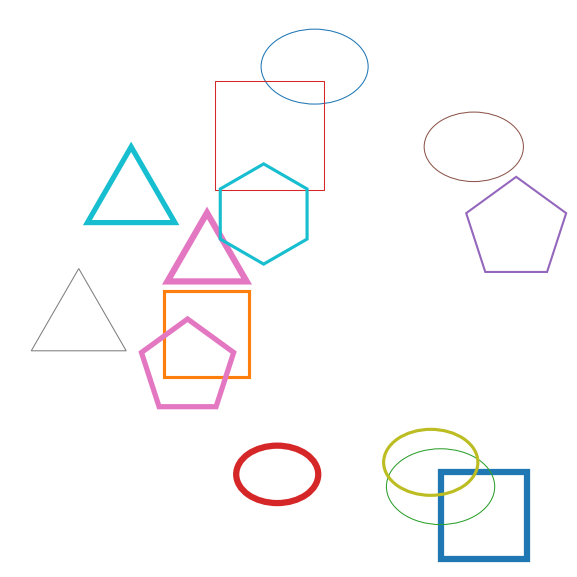[{"shape": "square", "thickness": 3, "radius": 0.38, "center": [0.838, 0.106]}, {"shape": "oval", "thickness": 0.5, "radius": 0.46, "center": [0.545, 0.884]}, {"shape": "square", "thickness": 1.5, "radius": 0.37, "center": [0.358, 0.421]}, {"shape": "oval", "thickness": 0.5, "radius": 0.47, "center": [0.763, 0.156]}, {"shape": "oval", "thickness": 3, "radius": 0.36, "center": [0.48, 0.178]}, {"shape": "square", "thickness": 0.5, "radius": 0.47, "center": [0.466, 0.764]}, {"shape": "pentagon", "thickness": 1, "radius": 0.46, "center": [0.894, 0.602]}, {"shape": "oval", "thickness": 0.5, "radius": 0.43, "center": [0.82, 0.745]}, {"shape": "pentagon", "thickness": 2.5, "radius": 0.42, "center": [0.325, 0.363]}, {"shape": "triangle", "thickness": 3, "radius": 0.4, "center": [0.358, 0.551]}, {"shape": "triangle", "thickness": 0.5, "radius": 0.47, "center": [0.136, 0.439]}, {"shape": "oval", "thickness": 1.5, "radius": 0.41, "center": [0.746, 0.199]}, {"shape": "hexagon", "thickness": 1.5, "radius": 0.43, "center": [0.457, 0.629]}, {"shape": "triangle", "thickness": 2.5, "radius": 0.44, "center": [0.227, 0.657]}]